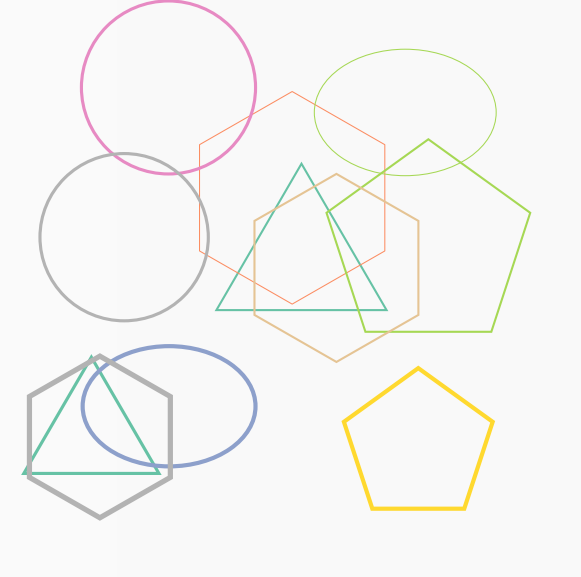[{"shape": "triangle", "thickness": 1.5, "radius": 0.67, "center": [0.157, 0.246]}, {"shape": "triangle", "thickness": 1, "radius": 0.84, "center": [0.519, 0.547]}, {"shape": "hexagon", "thickness": 0.5, "radius": 0.92, "center": [0.503, 0.657]}, {"shape": "oval", "thickness": 2, "radius": 0.74, "center": [0.291, 0.296]}, {"shape": "circle", "thickness": 1.5, "radius": 0.75, "center": [0.29, 0.848]}, {"shape": "oval", "thickness": 0.5, "radius": 0.78, "center": [0.697, 0.804]}, {"shape": "pentagon", "thickness": 1, "radius": 0.92, "center": [0.737, 0.574]}, {"shape": "pentagon", "thickness": 2, "radius": 0.67, "center": [0.72, 0.227]}, {"shape": "hexagon", "thickness": 1, "radius": 0.81, "center": [0.579, 0.535]}, {"shape": "hexagon", "thickness": 2.5, "radius": 0.7, "center": [0.172, 0.242]}, {"shape": "circle", "thickness": 1.5, "radius": 0.72, "center": [0.214, 0.588]}]